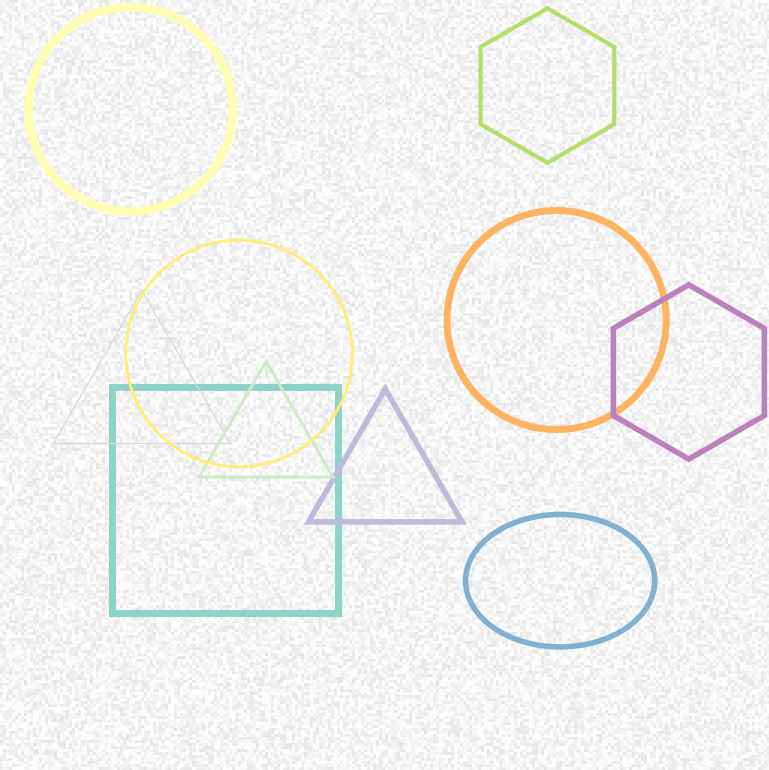[{"shape": "square", "thickness": 2.5, "radius": 0.73, "center": [0.292, 0.35]}, {"shape": "circle", "thickness": 3, "radius": 0.66, "center": [0.17, 0.858]}, {"shape": "triangle", "thickness": 2, "radius": 0.58, "center": [0.5, 0.38]}, {"shape": "oval", "thickness": 2, "radius": 0.61, "center": [0.727, 0.246]}, {"shape": "circle", "thickness": 2.5, "radius": 0.71, "center": [0.723, 0.584]}, {"shape": "hexagon", "thickness": 1.5, "radius": 0.5, "center": [0.711, 0.889]}, {"shape": "triangle", "thickness": 0.5, "radius": 0.66, "center": [0.184, 0.49]}, {"shape": "hexagon", "thickness": 2, "radius": 0.57, "center": [0.895, 0.517]}, {"shape": "triangle", "thickness": 1, "radius": 0.5, "center": [0.345, 0.431]}, {"shape": "circle", "thickness": 1, "radius": 0.74, "center": [0.31, 0.541]}]